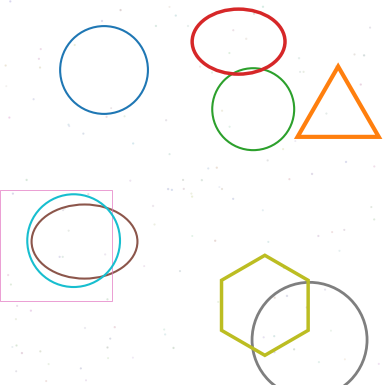[{"shape": "circle", "thickness": 1.5, "radius": 0.57, "center": [0.27, 0.818]}, {"shape": "triangle", "thickness": 3, "radius": 0.61, "center": [0.878, 0.705]}, {"shape": "circle", "thickness": 1.5, "radius": 0.53, "center": [0.658, 0.716]}, {"shape": "oval", "thickness": 2.5, "radius": 0.6, "center": [0.62, 0.892]}, {"shape": "oval", "thickness": 1.5, "radius": 0.69, "center": [0.22, 0.373]}, {"shape": "square", "thickness": 0.5, "radius": 0.72, "center": [0.146, 0.363]}, {"shape": "circle", "thickness": 2, "radius": 0.75, "center": [0.804, 0.117]}, {"shape": "hexagon", "thickness": 2.5, "radius": 0.65, "center": [0.688, 0.207]}, {"shape": "circle", "thickness": 1.5, "radius": 0.6, "center": [0.191, 0.375]}]